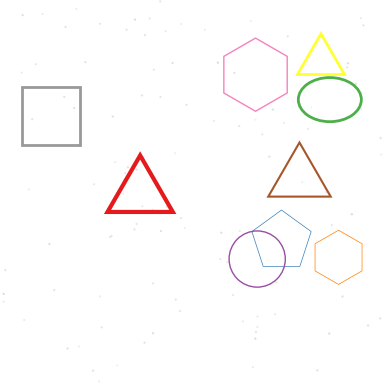[{"shape": "triangle", "thickness": 3, "radius": 0.49, "center": [0.364, 0.498]}, {"shape": "pentagon", "thickness": 0.5, "radius": 0.4, "center": [0.731, 0.374]}, {"shape": "oval", "thickness": 2, "radius": 0.41, "center": [0.857, 0.741]}, {"shape": "circle", "thickness": 1, "radius": 0.36, "center": [0.668, 0.327]}, {"shape": "hexagon", "thickness": 0.5, "radius": 0.35, "center": [0.879, 0.332]}, {"shape": "triangle", "thickness": 2, "radius": 0.35, "center": [0.834, 0.842]}, {"shape": "triangle", "thickness": 1.5, "radius": 0.47, "center": [0.778, 0.536]}, {"shape": "hexagon", "thickness": 1, "radius": 0.48, "center": [0.664, 0.806]}, {"shape": "square", "thickness": 2, "radius": 0.38, "center": [0.132, 0.699]}]